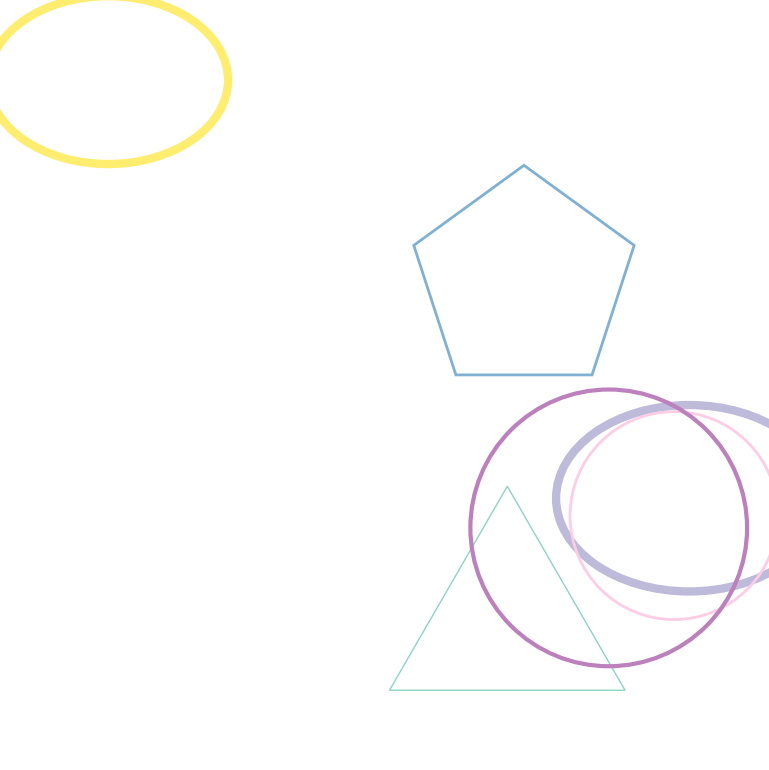[{"shape": "triangle", "thickness": 0.5, "radius": 0.88, "center": [0.659, 0.192]}, {"shape": "oval", "thickness": 3, "radius": 0.86, "center": [0.895, 0.353]}, {"shape": "pentagon", "thickness": 1, "radius": 0.75, "center": [0.68, 0.635]}, {"shape": "circle", "thickness": 1, "radius": 0.67, "center": [0.875, 0.33]}, {"shape": "circle", "thickness": 1.5, "radius": 0.9, "center": [0.791, 0.314]}, {"shape": "oval", "thickness": 3, "radius": 0.78, "center": [0.14, 0.896]}]